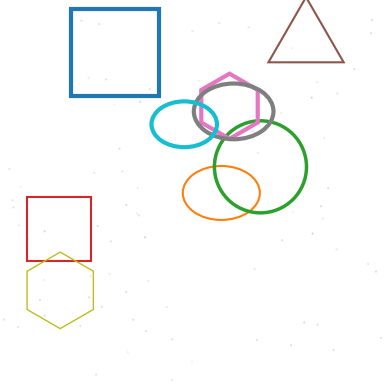[{"shape": "square", "thickness": 3, "radius": 0.57, "center": [0.299, 0.864]}, {"shape": "oval", "thickness": 1.5, "radius": 0.5, "center": [0.575, 0.499]}, {"shape": "circle", "thickness": 2.5, "radius": 0.6, "center": [0.677, 0.567]}, {"shape": "square", "thickness": 1.5, "radius": 0.42, "center": [0.153, 0.404]}, {"shape": "triangle", "thickness": 1.5, "radius": 0.56, "center": [0.795, 0.895]}, {"shape": "hexagon", "thickness": 3, "radius": 0.42, "center": [0.596, 0.724]}, {"shape": "oval", "thickness": 3, "radius": 0.52, "center": [0.607, 0.711]}, {"shape": "hexagon", "thickness": 1, "radius": 0.5, "center": [0.156, 0.246]}, {"shape": "oval", "thickness": 3, "radius": 0.43, "center": [0.479, 0.677]}]